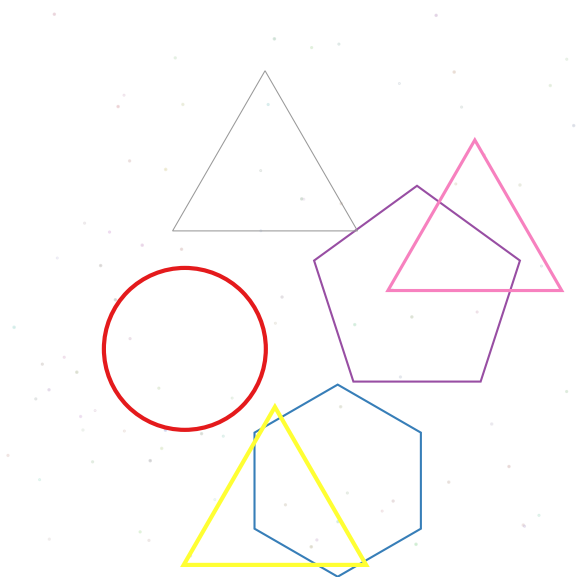[{"shape": "circle", "thickness": 2, "radius": 0.7, "center": [0.32, 0.395]}, {"shape": "hexagon", "thickness": 1, "radius": 0.83, "center": [0.585, 0.167]}, {"shape": "pentagon", "thickness": 1, "radius": 0.94, "center": [0.722, 0.49]}, {"shape": "triangle", "thickness": 2, "radius": 0.91, "center": [0.476, 0.112]}, {"shape": "triangle", "thickness": 1.5, "radius": 0.87, "center": [0.822, 0.583]}, {"shape": "triangle", "thickness": 0.5, "radius": 0.92, "center": [0.459, 0.692]}]